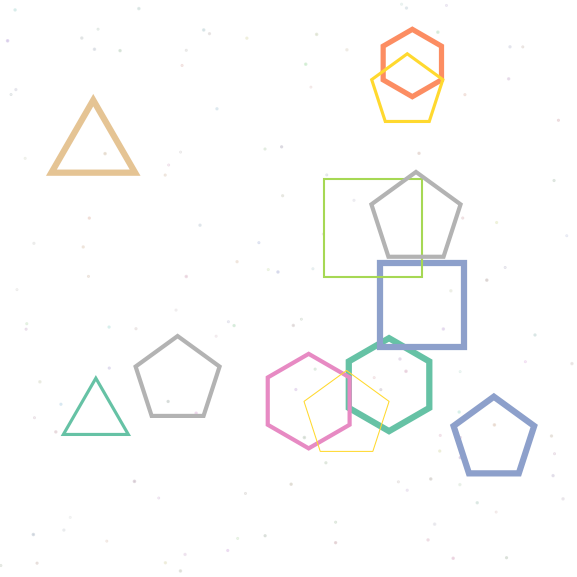[{"shape": "triangle", "thickness": 1.5, "radius": 0.32, "center": [0.166, 0.279]}, {"shape": "hexagon", "thickness": 3, "radius": 0.4, "center": [0.674, 0.333]}, {"shape": "hexagon", "thickness": 2.5, "radius": 0.29, "center": [0.714, 0.89]}, {"shape": "pentagon", "thickness": 3, "radius": 0.37, "center": [0.855, 0.239]}, {"shape": "square", "thickness": 3, "radius": 0.36, "center": [0.731, 0.471]}, {"shape": "hexagon", "thickness": 2, "radius": 0.41, "center": [0.534, 0.305]}, {"shape": "square", "thickness": 1, "radius": 0.42, "center": [0.646, 0.604]}, {"shape": "pentagon", "thickness": 1.5, "radius": 0.32, "center": [0.705, 0.841]}, {"shape": "pentagon", "thickness": 0.5, "radius": 0.39, "center": [0.6, 0.28]}, {"shape": "triangle", "thickness": 3, "radius": 0.42, "center": [0.161, 0.742]}, {"shape": "pentagon", "thickness": 2, "radius": 0.41, "center": [0.72, 0.62]}, {"shape": "pentagon", "thickness": 2, "radius": 0.38, "center": [0.308, 0.341]}]